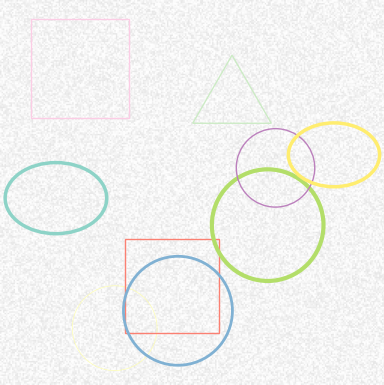[{"shape": "oval", "thickness": 2.5, "radius": 0.66, "center": [0.145, 0.485]}, {"shape": "circle", "thickness": 0.5, "radius": 0.55, "center": [0.298, 0.148]}, {"shape": "square", "thickness": 1, "radius": 0.61, "center": [0.447, 0.257]}, {"shape": "circle", "thickness": 2, "radius": 0.71, "center": [0.462, 0.193]}, {"shape": "circle", "thickness": 3, "radius": 0.72, "center": [0.695, 0.415]}, {"shape": "square", "thickness": 1, "radius": 0.64, "center": [0.207, 0.822]}, {"shape": "circle", "thickness": 1, "radius": 0.51, "center": [0.716, 0.564]}, {"shape": "triangle", "thickness": 1, "radius": 0.59, "center": [0.603, 0.739]}, {"shape": "oval", "thickness": 2.5, "radius": 0.59, "center": [0.868, 0.598]}]